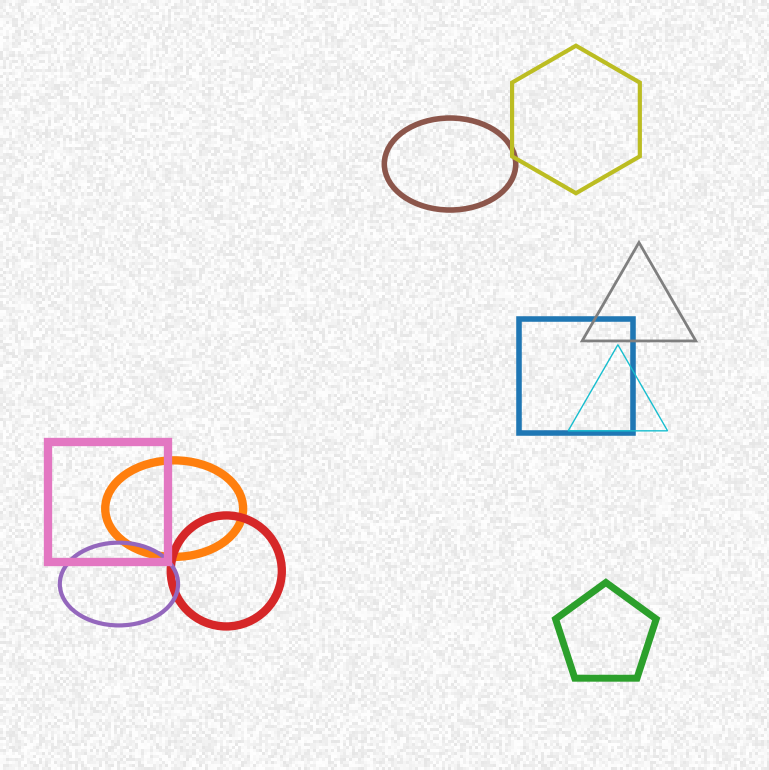[{"shape": "square", "thickness": 2, "radius": 0.37, "center": [0.748, 0.512]}, {"shape": "oval", "thickness": 3, "radius": 0.45, "center": [0.226, 0.339]}, {"shape": "pentagon", "thickness": 2.5, "radius": 0.34, "center": [0.787, 0.175]}, {"shape": "circle", "thickness": 3, "radius": 0.36, "center": [0.294, 0.259]}, {"shape": "oval", "thickness": 1.5, "radius": 0.38, "center": [0.154, 0.242]}, {"shape": "oval", "thickness": 2, "radius": 0.43, "center": [0.584, 0.787]}, {"shape": "square", "thickness": 3, "radius": 0.39, "center": [0.14, 0.348]}, {"shape": "triangle", "thickness": 1, "radius": 0.43, "center": [0.83, 0.6]}, {"shape": "hexagon", "thickness": 1.5, "radius": 0.48, "center": [0.748, 0.845]}, {"shape": "triangle", "thickness": 0.5, "radius": 0.37, "center": [0.802, 0.478]}]